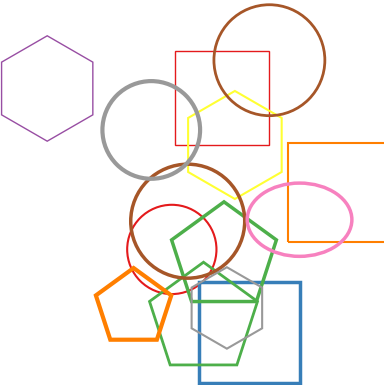[{"shape": "circle", "thickness": 1.5, "radius": 0.58, "center": [0.446, 0.352]}, {"shape": "square", "thickness": 1, "radius": 0.61, "center": [0.576, 0.744]}, {"shape": "square", "thickness": 2.5, "radius": 0.66, "center": [0.647, 0.136]}, {"shape": "pentagon", "thickness": 2.5, "radius": 0.72, "center": [0.582, 0.333]}, {"shape": "pentagon", "thickness": 2, "radius": 0.74, "center": [0.529, 0.171]}, {"shape": "hexagon", "thickness": 1, "radius": 0.68, "center": [0.123, 0.77]}, {"shape": "pentagon", "thickness": 3, "radius": 0.51, "center": [0.347, 0.201]}, {"shape": "square", "thickness": 1.5, "radius": 0.64, "center": [0.877, 0.5]}, {"shape": "hexagon", "thickness": 1.5, "radius": 0.7, "center": [0.61, 0.623]}, {"shape": "circle", "thickness": 2.5, "radius": 0.74, "center": [0.488, 0.426]}, {"shape": "circle", "thickness": 2, "radius": 0.72, "center": [0.7, 0.844]}, {"shape": "oval", "thickness": 2.5, "radius": 0.68, "center": [0.778, 0.429]}, {"shape": "circle", "thickness": 3, "radius": 0.63, "center": [0.393, 0.662]}, {"shape": "hexagon", "thickness": 1.5, "radius": 0.53, "center": [0.589, 0.2]}]